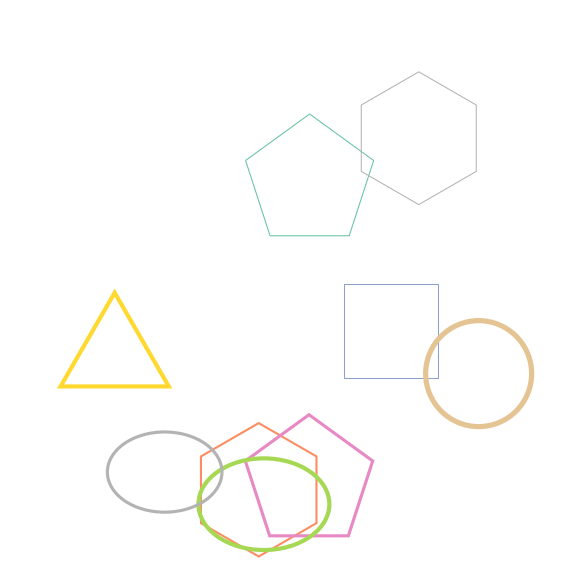[{"shape": "pentagon", "thickness": 0.5, "radius": 0.58, "center": [0.536, 0.685]}, {"shape": "hexagon", "thickness": 1, "radius": 0.58, "center": [0.448, 0.151]}, {"shape": "square", "thickness": 0.5, "radius": 0.41, "center": [0.677, 0.426]}, {"shape": "pentagon", "thickness": 1.5, "radius": 0.58, "center": [0.535, 0.165]}, {"shape": "oval", "thickness": 2, "radius": 0.57, "center": [0.457, 0.126]}, {"shape": "triangle", "thickness": 2, "radius": 0.54, "center": [0.199, 0.384]}, {"shape": "circle", "thickness": 2.5, "radius": 0.46, "center": [0.829, 0.352]}, {"shape": "hexagon", "thickness": 0.5, "radius": 0.57, "center": [0.725, 0.76]}, {"shape": "oval", "thickness": 1.5, "radius": 0.5, "center": [0.285, 0.182]}]